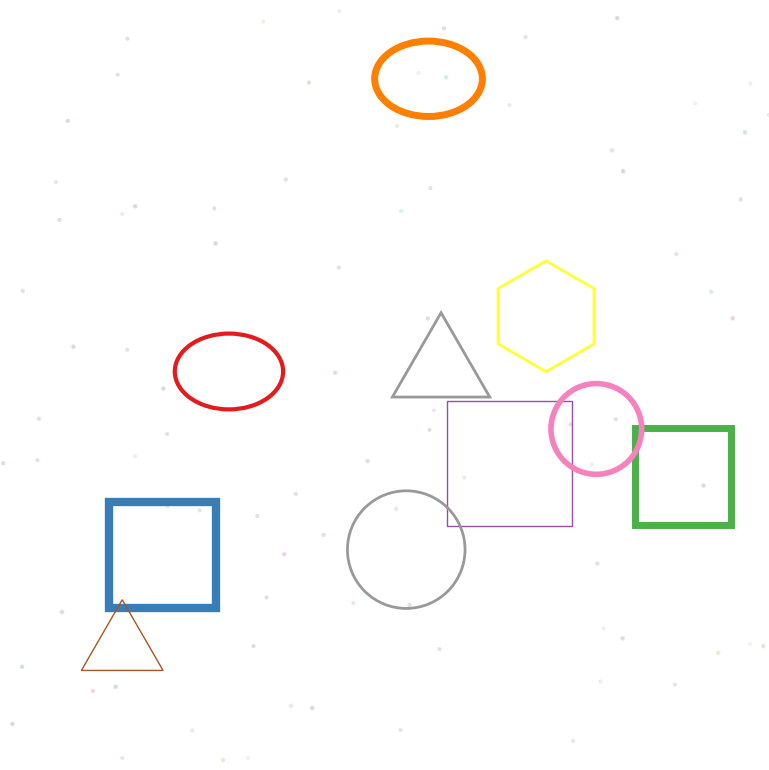[{"shape": "oval", "thickness": 1.5, "radius": 0.35, "center": [0.297, 0.518]}, {"shape": "square", "thickness": 3, "radius": 0.34, "center": [0.211, 0.279]}, {"shape": "square", "thickness": 2.5, "radius": 0.31, "center": [0.887, 0.381]}, {"shape": "square", "thickness": 0.5, "radius": 0.41, "center": [0.662, 0.399]}, {"shape": "oval", "thickness": 2.5, "radius": 0.35, "center": [0.557, 0.898]}, {"shape": "hexagon", "thickness": 1, "radius": 0.36, "center": [0.709, 0.589]}, {"shape": "triangle", "thickness": 0.5, "radius": 0.31, "center": [0.159, 0.16]}, {"shape": "circle", "thickness": 2, "radius": 0.29, "center": [0.774, 0.443]}, {"shape": "circle", "thickness": 1, "radius": 0.38, "center": [0.528, 0.286]}, {"shape": "triangle", "thickness": 1, "radius": 0.36, "center": [0.573, 0.521]}]